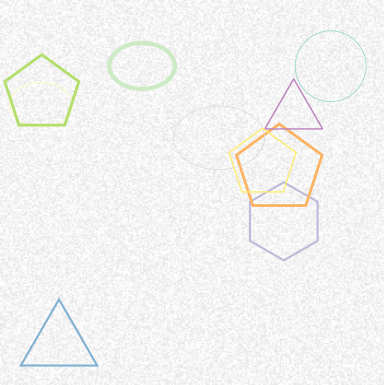[{"shape": "circle", "thickness": 0.5, "radius": 0.46, "center": [0.859, 0.828]}, {"shape": "oval", "thickness": 0.5, "radius": 0.41, "center": [0.106, 0.728]}, {"shape": "hexagon", "thickness": 1.5, "radius": 0.51, "center": [0.737, 0.425]}, {"shape": "triangle", "thickness": 1.5, "radius": 0.57, "center": [0.153, 0.108]}, {"shape": "pentagon", "thickness": 2, "radius": 0.59, "center": [0.725, 0.561]}, {"shape": "pentagon", "thickness": 2, "radius": 0.51, "center": [0.109, 0.757]}, {"shape": "oval", "thickness": 0.5, "radius": 0.59, "center": [0.569, 0.642]}, {"shape": "triangle", "thickness": 1, "radius": 0.43, "center": [0.763, 0.708]}, {"shape": "oval", "thickness": 3, "radius": 0.43, "center": [0.369, 0.829]}, {"shape": "pentagon", "thickness": 1, "radius": 0.46, "center": [0.682, 0.575]}]